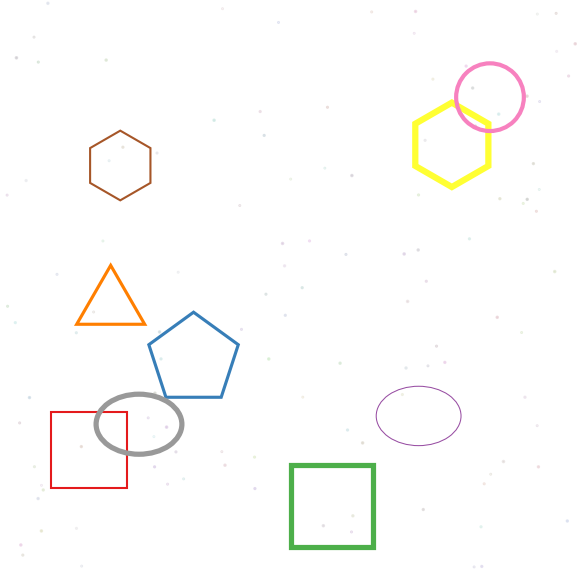[{"shape": "square", "thickness": 1, "radius": 0.33, "center": [0.154, 0.22]}, {"shape": "pentagon", "thickness": 1.5, "radius": 0.41, "center": [0.335, 0.377]}, {"shape": "square", "thickness": 2.5, "radius": 0.36, "center": [0.575, 0.123]}, {"shape": "oval", "thickness": 0.5, "radius": 0.37, "center": [0.725, 0.279]}, {"shape": "triangle", "thickness": 1.5, "radius": 0.34, "center": [0.192, 0.472]}, {"shape": "hexagon", "thickness": 3, "radius": 0.37, "center": [0.782, 0.748]}, {"shape": "hexagon", "thickness": 1, "radius": 0.3, "center": [0.208, 0.713]}, {"shape": "circle", "thickness": 2, "radius": 0.29, "center": [0.848, 0.831]}, {"shape": "oval", "thickness": 2.5, "radius": 0.37, "center": [0.241, 0.265]}]